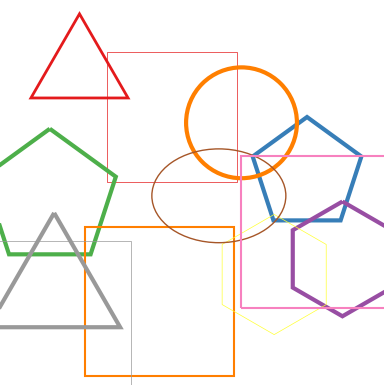[{"shape": "square", "thickness": 0.5, "radius": 0.84, "center": [0.446, 0.696]}, {"shape": "triangle", "thickness": 2, "radius": 0.73, "center": [0.206, 0.818]}, {"shape": "pentagon", "thickness": 3, "radius": 0.74, "center": [0.797, 0.548]}, {"shape": "pentagon", "thickness": 3, "radius": 0.9, "center": [0.129, 0.485]}, {"shape": "hexagon", "thickness": 3, "radius": 0.75, "center": [0.889, 0.328]}, {"shape": "circle", "thickness": 3, "radius": 0.72, "center": [0.627, 0.681]}, {"shape": "square", "thickness": 1.5, "radius": 0.97, "center": [0.414, 0.217]}, {"shape": "hexagon", "thickness": 0.5, "radius": 0.78, "center": [0.712, 0.287]}, {"shape": "oval", "thickness": 1, "radius": 0.87, "center": [0.568, 0.491]}, {"shape": "square", "thickness": 1.5, "radius": 0.99, "center": [0.822, 0.397]}, {"shape": "square", "thickness": 0.5, "radius": 0.94, "center": [0.153, 0.187]}, {"shape": "triangle", "thickness": 3, "radius": 0.99, "center": [0.141, 0.249]}]